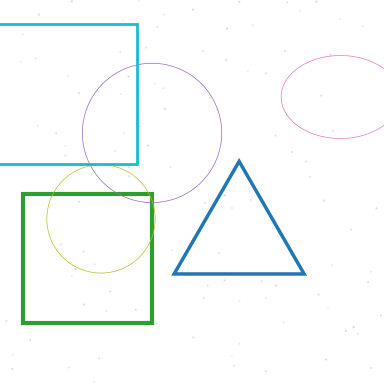[{"shape": "triangle", "thickness": 2.5, "radius": 0.97, "center": [0.621, 0.386]}, {"shape": "square", "thickness": 3, "radius": 0.84, "center": [0.227, 0.329]}, {"shape": "circle", "thickness": 0.5, "radius": 0.91, "center": [0.395, 0.655]}, {"shape": "oval", "thickness": 0.5, "radius": 0.77, "center": [0.884, 0.748]}, {"shape": "circle", "thickness": 0.5, "radius": 0.7, "center": [0.262, 0.431]}, {"shape": "square", "thickness": 2, "radius": 0.91, "center": [0.175, 0.756]}]